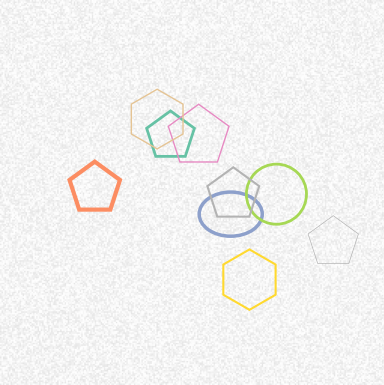[{"shape": "pentagon", "thickness": 2, "radius": 0.33, "center": [0.443, 0.647]}, {"shape": "pentagon", "thickness": 3, "radius": 0.34, "center": [0.246, 0.511]}, {"shape": "oval", "thickness": 2.5, "radius": 0.41, "center": [0.599, 0.444]}, {"shape": "pentagon", "thickness": 1, "radius": 0.41, "center": [0.516, 0.646]}, {"shape": "circle", "thickness": 2, "radius": 0.39, "center": [0.718, 0.496]}, {"shape": "hexagon", "thickness": 1.5, "radius": 0.39, "center": [0.648, 0.274]}, {"shape": "hexagon", "thickness": 1, "radius": 0.39, "center": [0.408, 0.691]}, {"shape": "pentagon", "thickness": 1.5, "radius": 0.35, "center": [0.606, 0.495]}, {"shape": "pentagon", "thickness": 0.5, "radius": 0.34, "center": [0.866, 0.371]}]